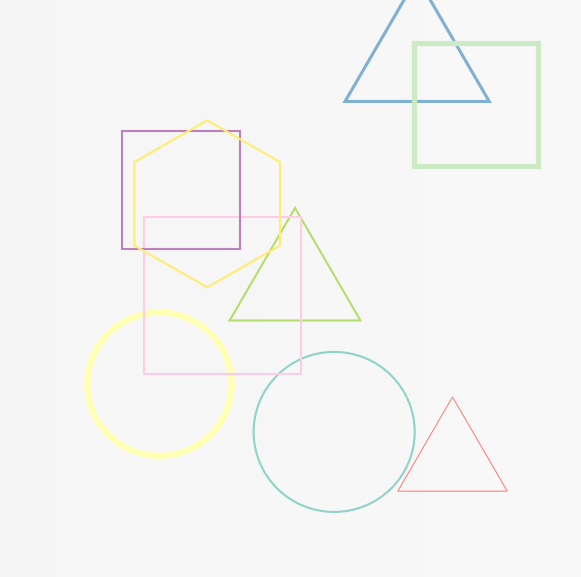[{"shape": "circle", "thickness": 1, "radius": 0.69, "center": [0.575, 0.251]}, {"shape": "circle", "thickness": 3, "radius": 0.62, "center": [0.275, 0.334]}, {"shape": "triangle", "thickness": 0.5, "radius": 0.54, "center": [0.779, 0.203]}, {"shape": "triangle", "thickness": 1.5, "radius": 0.72, "center": [0.718, 0.895]}, {"shape": "triangle", "thickness": 1, "radius": 0.65, "center": [0.508, 0.509]}, {"shape": "square", "thickness": 1, "radius": 0.68, "center": [0.383, 0.488]}, {"shape": "square", "thickness": 1, "radius": 0.51, "center": [0.311, 0.67]}, {"shape": "square", "thickness": 2.5, "radius": 0.53, "center": [0.82, 0.818]}, {"shape": "hexagon", "thickness": 1, "radius": 0.72, "center": [0.356, 0.646]}]